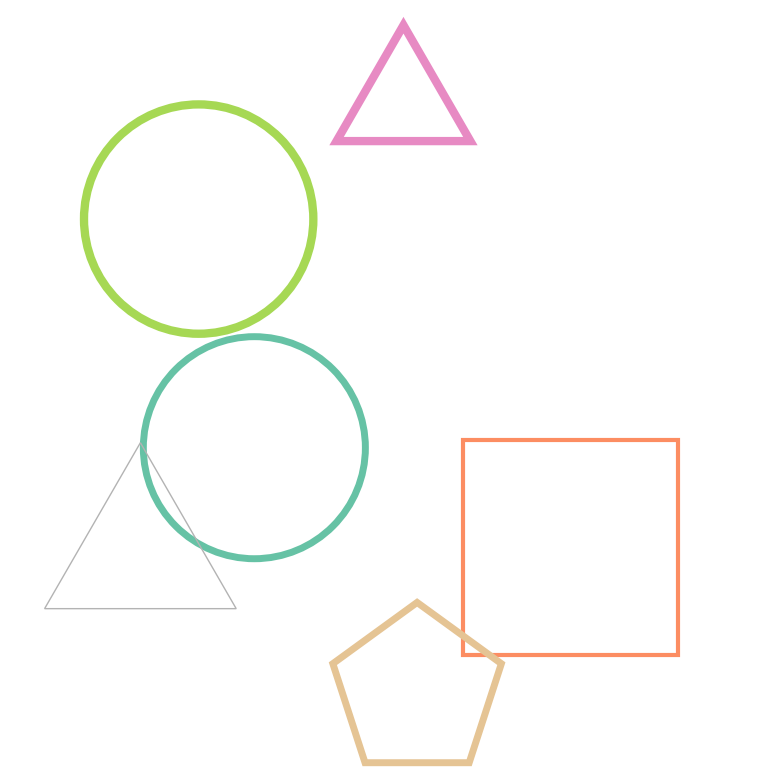[{"shape": "circle", "thickness": 2.5, "radius": 0.72, "center": [0.33, 0.419]}, {"shape": "square", "thickness": 1.5, "radius": 0.7, "center": [0.741, 0.288]}, {"shape": "triangle", "thickness": 3, "radius": 0.5, "center": [0.524, 0.867]}, {"shape": "circle", "thickness": 3, "radius": 0.74, "center": [0.258, 0.715]}, {"shape": "pentagon", "thickness": 2.5, "radius": 0.58, "center": [0.542, 0.103]}, {"shape": "triangle", "thickness": 0.5, "radius": 0.72, "center": [0.182, 0.281]}]